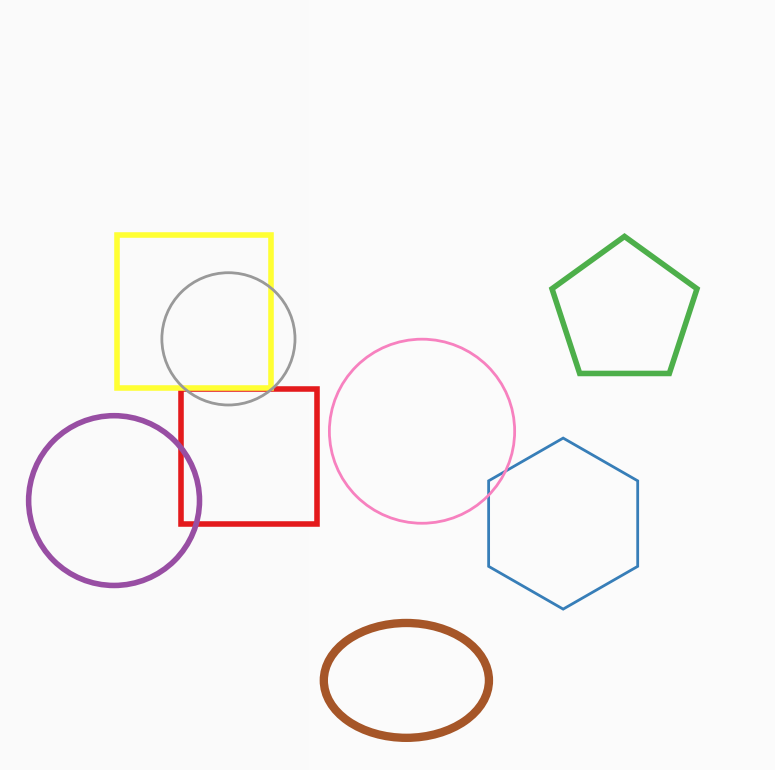[{"shape": "square", "thickness": 2, "radius": 0.44, "center": [0.322, 0.407]}, {"shape": "hexagon", "thickness": 1, "radius": 0.56, "center": [0.727, 0.32]}, {"shape": "pentagon", "thickness": 2, "radius": 0.49, "center": [0.806, 0.595]}, {"shape": "circle", "thickness": 2, "radius": 0.55, "center": [0.147, 0.35]}, {"shape": "square", "thickness": 2, "radius": 0.5, "center": [0.25, 0.595]}, {"shape": "oval", "thickness": 3, "radius": 0.53, "center": [0.524, 0.116]}, {"shape": "circle", "thickness": 1, "radius": 0.6, "center": [0.545, 0.44]}, {"shape": "circle", "thickness": 1, "radius": 0.43, "center": [0.295, 0.56]}]